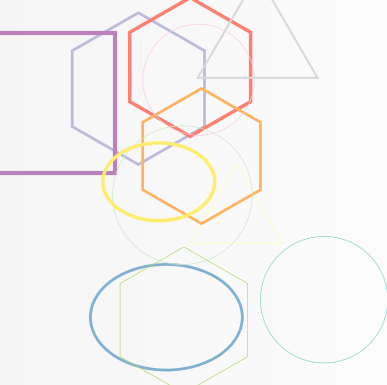[{"shape": "circle", "thickness": 0.5, "radius": 0.82, "center": [0.836, 0.222]}, {"shape": "triangle", "thickness": 0.5, "radius": 0.69, "center": [0.61, 0.436]}, {"shape": "hexagon", "thickness": 2, "radius": 0.99, "center": [0.357, 0.77]}, {"shape": "hexagon", "thickness": 2.5, "radius": 0.9, "center": [0.491, 0.826]}, {"shape": "oval", "thickness": 2, "radius": 0.98, "center": [0.429, 0.176]}, {"shape": "hexagon", "thickness": 2, "radius": 0.88, "center": [0.52, 0.595]}, {"shape": "hexagon", "thickness": 0.5, "radius": 0.95, "center": [0.474, 0.169]}, {"shape": "circle", "thickness": 0.5, "radius": 0.72, "center": [0.513, 0.793]}, {"shape": "triangle", "thickness": 1.5, "radius": 0.89, "center": [0.665, 0.887]}, {"shape": "square", "thickness": 3, "radius": 0.91, "center": [0.114, 0.733]}, {"shape": "circle", "thickness": 0.5, "radius": 0.9, "center": [0.471, 0.493]}, {"shape": "oval", "thickness": 2.5, "radius": 0.72, "center": [0.41, 0.528]}]